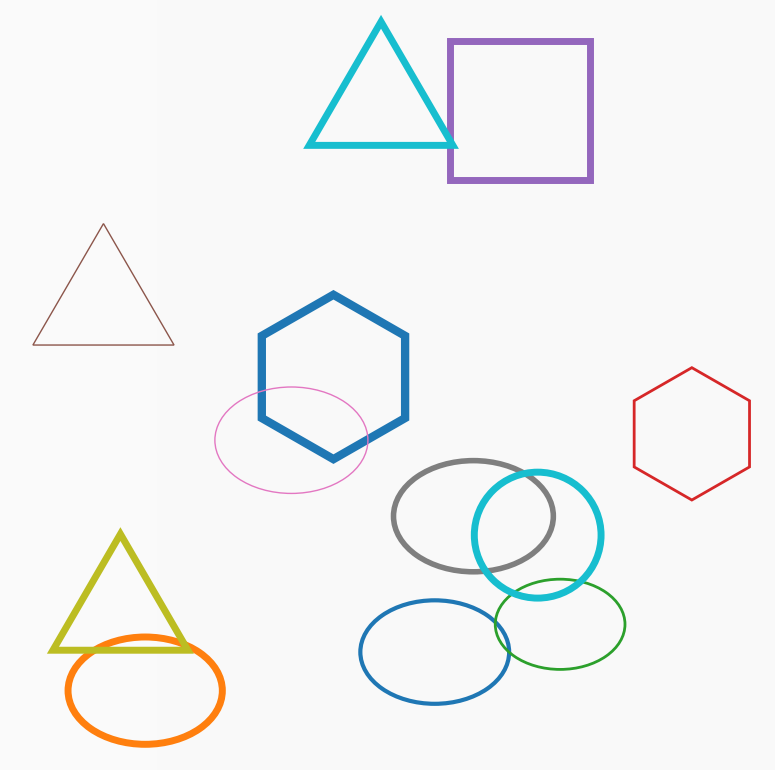[{"shape": "hexagon", "thickness": 3, "radius": 0.53, "center": [0.43, 0.51]}, {"shape": "oval", "thickness": 1.5, "radius": 0.48, "center": [0.561, 0.153]}, {"shape": "oval", "thickness": 2.5, "radius": 0.5, "center": [0.187, 0.103]}, {"shape": "oval", "thickness": 1, "radius": 0.42, "center": [0.723, 0.189]}, {"shape": "hexagon", "thickness": 1, "radius": 0.43, "center": [0.893, 0.437]}, {"shape": "square", "thickness": 2.5, "radius": 0.45, "center": [0.671, 0.856]}, {"shape": "triangle", "thickness": 0.5, "radius": 0.53, "center": [0.134, 0.604]}, {"shape": "oval", "thickness": 0.5, "radius": 0.49, "center": [0.376, 0.428]}, {"shape": "oval", "thickness": 2, "radius": 0.52, "center": [0.611, 0.33]}, {"shape": "triangle", "thickness": 2.5, "radius": 0.5, "center": [0.155, 0.206]}, {"shape": "circle", "thickness": 2.5, "radius": 0.41, "center": [0.694, 0.305]}, {"shape": "triangle", "thickness": 2.5, "radius": 0.54, "center": [0.492, 0.865]}]